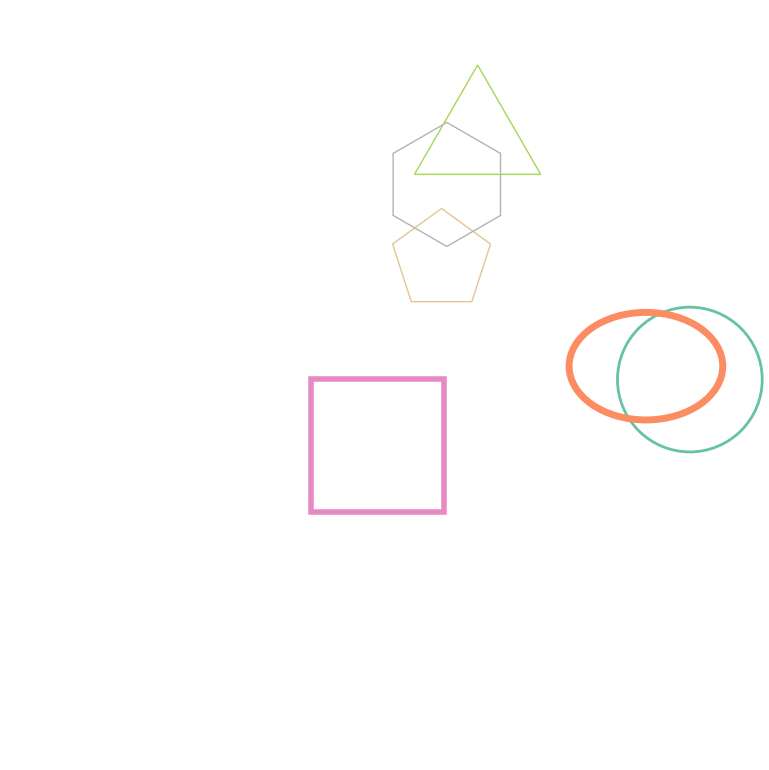[{"shape": "circle", "thickness": 1, "radius": 0.47, "center": [0.896, 0.507]}, {"shape": "oval", "thickness": 2.5, "radius": 0.5, "center": [0.839, 0.524]}, {"shape": "square", "thickness": 2, "radius": 0.43, "center": [0.49, 0.421]}, {"shape": "triangle", "thickness": 0.5, "radius": 0.47, "center": [0.62, 0.821]}, {"shape": "pentagon", "thickness": 0.5, "radius": 0.33, "center": [0.573, 0.662]}, {"shape": "hexagon", "thickness": 0.5, "radius": 0.4, "center": [0.58, 0.76]}]